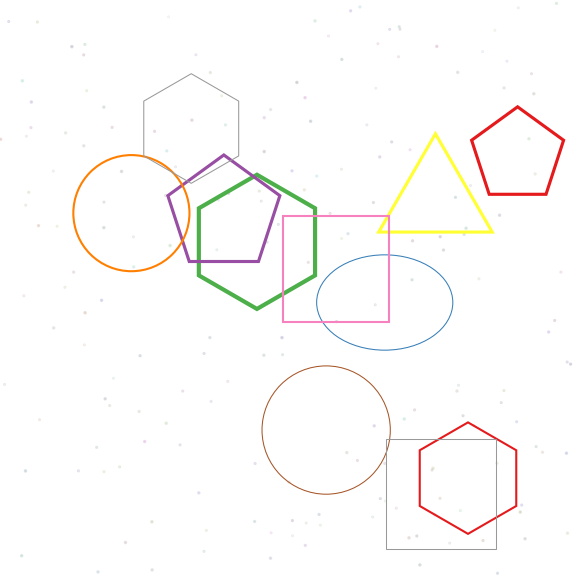[{"shape": "hexagon", "thickness": 1, "radius": 0.48, "center": [0.81, 0.171]}, {"shape": "pentagon", "thickness": 1.5, "radius": 0.42, "center": [0.896, 0.73]}, {"shape": "oval", "thickness": 0.5, "radius": 0.59, "center": [0.666, 0.475]}, {"shape": "hexagon", "thickness": 2, "radius": 0.58, "center": [0.445, 0.58]}, {"shape": "pentagon", "thickness": 1.5, "radius": 0.51, "center": [0.388, 0.629]}, {"shape": "circle", "thickness": 1, "radius": 0.5, "center": [0.228, 0.63]}, {"shape": "triangle", "thickness": 1.5, "radius": 0.57, "center": [0.754, 0.654]}, {"shape": "circle", "thickness": 0.5, "radius": 0.56, "center": [0.565, 0.254]}, {"shape": "square", "thickness": 1, "radius": 0.46, "center": [0.582, 0.534]}, {"shape": "square", "thickness": 0.5, "radius": 0.48, "center": [0.763, 0.144]}, {"shape": "hexagon", "thickness": 0.5, "radius": 0.47, "center": [0.331, 0.777]}]